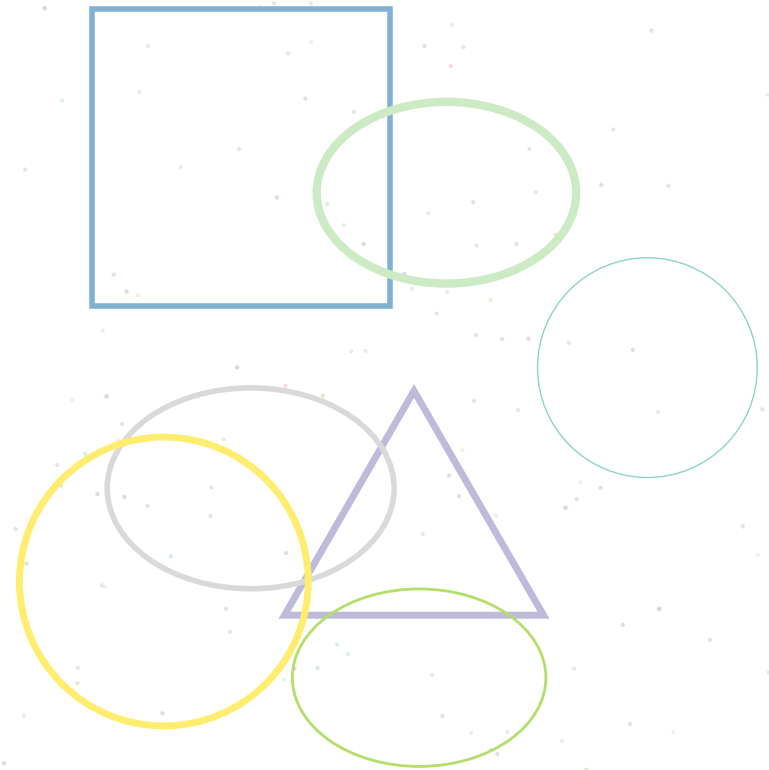[{"shape": "circle", "thickness": 0.5, "radius": 0.71, "center": [0.841, 0.523]}, {"shape": "triangle", "thickness": 2.5, "radius": 0.97, "center": [0.538, 0.298]}, {"shape": "square", "thickness": 2, "radius": 0.97, "center": [0.313, 0.796]}, {"shape": "oval", "thickness": 1, "radius": 0.82, "center": [0.544, 0.12]}, {"shape": "oval", "thickness": 2, "radius": 0.93, "center": [0.326, 0.366]}, {"shape": "oval", "thickness": 3, "radius": 0.84, "center": [0.58, 0.75]}, {"shape": "circle", "thickness": 2.5, "radius": 0.94, "center": [0.213, 0.245]}]